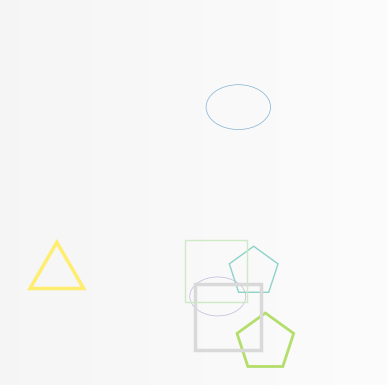[{"shape": "pentagon", "thickness": 1, "radius": 0.33, "center": [0.655, 0.294]}, {"shape": "oval", "thickness": 0.5, "radius": 0.36, "center": [0.562, 0.23]}, {"shape": "oval", "thickness": 0.5, "radius": 0.42, "center": [0.615, 0.722]}, {"shape": "pentagon", "thickness": 2, "radius": 0.38, "center": [0.685, 0.11]}, {"shape": "square", "thickness": 2.5, "radius": 0.43, "center": [0.589, 0.176]}, {"shape": "square", "thickness": 1, "radius": 0.4, "center": [0.557, 0.296]}, {"shape": "triangle", "thickness": 2.5, "radius": 0.4, "center": [0.147, 0.291]}]